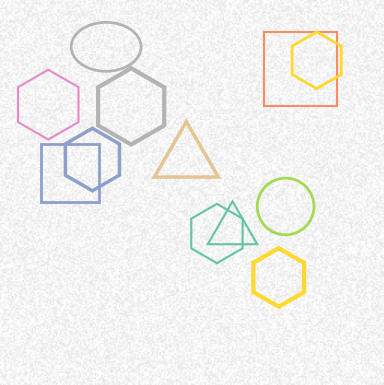[{"shape": "triangle", "thickness": 1.5, "radius": 0.37, "center": [0.604, 0.403]}, {"shape": "hexagon", "thickness": 1.5, "radius": 0.38, "center": [0.563, 0.393]}, {"shape": "square", "thickness": 1.5, "radius": 0.48, "center": [0.781, 0.821]}, {"shape": "square", "thickness": 2, "radius": 0.38, "center": [0.182, 0.55]}, {"shape": "hexagon", "thickness": 2.5, "radius": 0.41, "center": [0.24, 0.586]}, {"shape": "hexagon", "thickness": 1.5, "radius": 0.45, "center": [0.125, 0.728]}, {"shape": "circle", "thickness": 2, "radius": 0.37, "center": [0.742, 0.464]}, {"shape": "hexagon", "thickness": 3, "radius": 0.38, "center": [0.724, 0.279]}, {"shape": "hexagon", "thickness": 2, "radius": 0.37, "center": [0.823, 0.843]}, {"shape": "triangle", "thickness": 2.5, "radius": 0.48, "center": [0.484, 0.588]}, {"shape": "hexagon", "thickness": 3, "radius": 0.5, "center": [0.341, 0.724]}, {"shape": "oval", "thickness": 2, "radius": 0.45, "center": [0.276, 0.878]}]